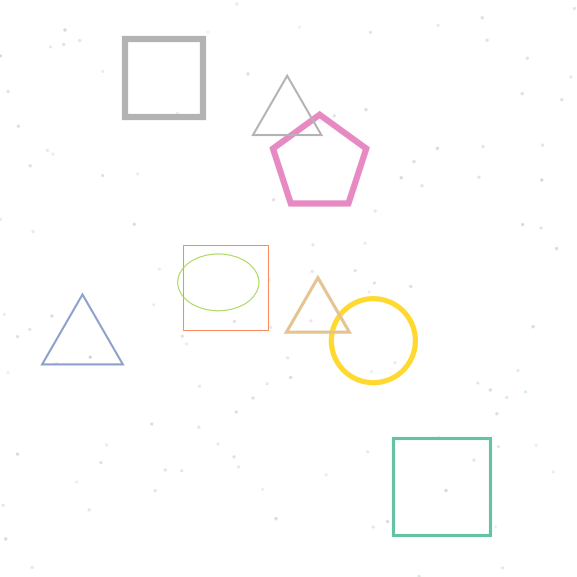[{"shape": "square", "thickness": 1.5, "radius": 0.42, "center": [0.764, 0.157]}, {"shape": "square", "thickness": 0.5, "radius": 0.37, "center": [0.391, 0.501]}, {"shape": "triangle", "thickness": 1, "radius": 0.4, "center": [0.143, 0.408]}, {"shape": "pentagon", "thickness": 3, "radius": 0.42, "center": [0.553, 0.716]}, {"shape": "oval", "thickness": 0.5, "radius": 0.35, "center": [0.378, 0.51]}, {"shape": "circle", "thickness": 2.5, "radius": 0.36, "center": [0.647, 0.409]}, {"shape": "triangle", "thickness": 1.5, "radius": 0.31, "center": [0.55, 0.455]}, {"shape": "triangle", "thickness": 1, "radius": 0.34, "center": [0.497, 0.8]}, {"shape": "square", "thickness": 3, "radius": 0.34, "center": [0.285, 0.863]}]